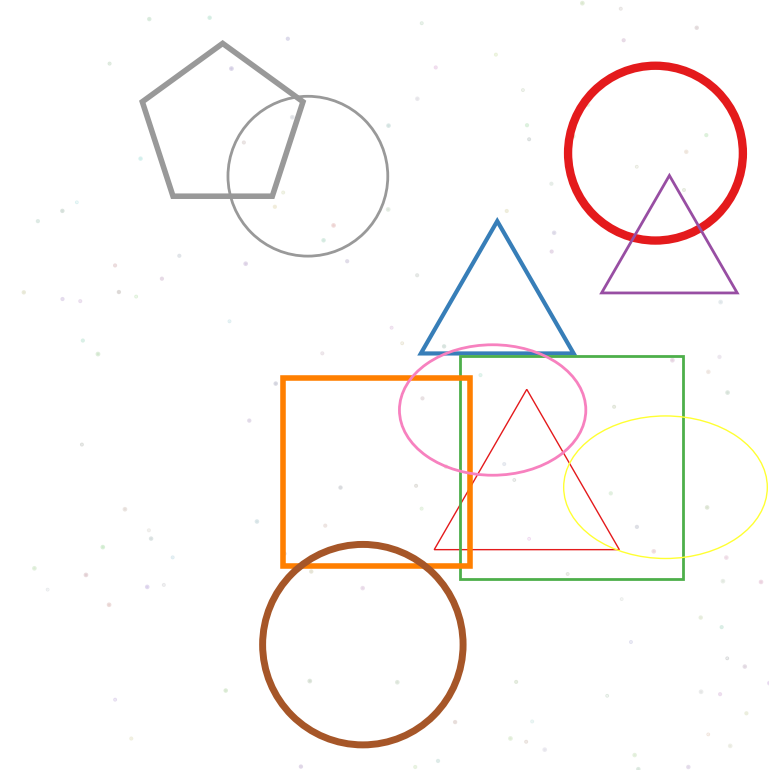[{"shape": "circle", "thickness": 3, "radius": 0.57, "center": [0.851, 0.801]}, {"shape": "triangle", "thickness": 0.5, "radius": 0.69, "center": [0.684, 0.356]}, {"shape": "triangle", "thickness": 1.5, "radius": 0.57, "center": [0.646, 0.598]}, {"shape": "square", "thickness": 1, "radius": 0.72, "center": [0.742, 0.393]}, {"shape": "triangle", "thickness": 1, "radius": 0.51, "center": [0.869, 0.67]}, {"shape": "square", "thickness": 2, "radius": 0.61, "center": [0.489, 0.387]}, {"shape": "oval", "thickness": 0.5, "radius": 0.66, "center": [0.864, 0.367]}, {"shape": "circle", "thickness": 2.5, "radius": 0.65, "center": [0.471, 0.163]}, {"shape": "oval", "thickness": 1, "radius": 0.61, "center": [0.64, 0.468]}, {"shape": "pentagon", "thickness": 2, "radius": 0.55, "center": [0.289, 0.834]}, {"shape": "circle", "thickness": 1, "radius": 0.52, "center": [0.4, 0.771]}]